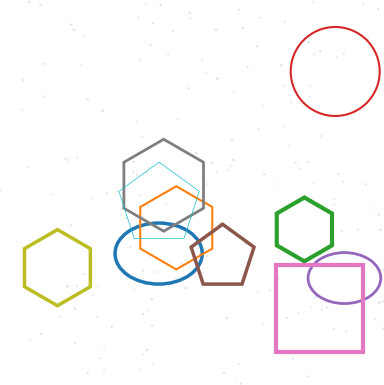[{"shape": "oval", "thickness": 2.5, "radius": 0.57, "center": [0.412, 0.341]}, {"shape": "hexagon", "thickness": 1.5, "radius": 0.54, "center": [0.458, 0.408]}, {"shape": "hexagon", "thickness": 3, "radius": 0.41, "center": [0.791, 0.404]}, {"shape": "circle", "thickness": 1.5, "radius": 0.58, "center": [0.871, 0.814]}, {"shape": "oval", "thickness": 2, "radius": 0.47, "center": [0.895, 0.278]}, {"shape": "pentagon", "thickness": 2.5, "radius": 0.43, "center": [0.578, 0.332]}, {"shape": "square", "thickness": 3, "radius": 0.56, "center": [0.83, 0.198]}, {"shape": "hexagon", "thickness": 2, "radius": 0.6, "center": [0.425, 0.519]}, {"shape": "hexagon", "thickness": 2.5, "radius": 0.49, "center": [0.149, 0.305]}, {"shape": "pentagon", "thickness": 0.5, "radius": 0.55, "center": [0.413, 0.469]}]